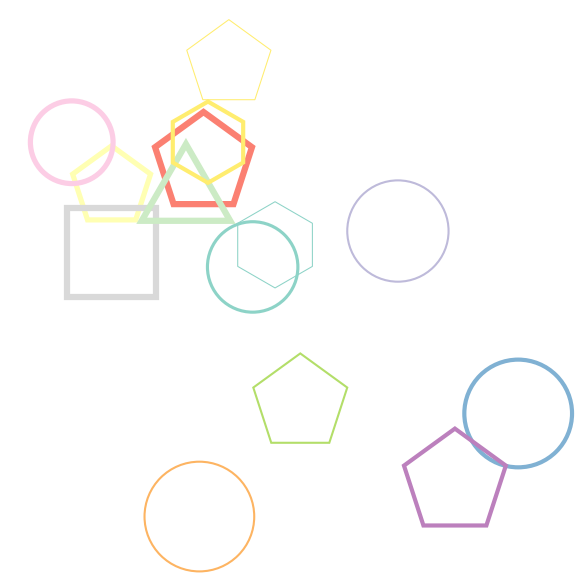[{"shape": "hexagon", "thickness": 0.5, "radius": 0.37, "center": [0.476, 0.575]}, {"shape": "circle", "thickness": 1.5, "radius": 0.39, "center": [0.438, 0.537]}, {"shape": "pentagon", "thickness": 2.5, "radius": 0.35, "center": [0.193, 0.676]}, {"shape": "circle", "thickness": 1, "radius": 0.44, "center": [0.689, 0.599]}, {"shape": "pentagon", "thickness": 3, "radius": 0.44, "center": [0.352, 0.717]}, {"shape": "circle", "thickness": 2, "radius": 0.47, "center": [0.897, 0.283]}, {"shape": "circle", "thickness": 1, "radius": 0.47, "center": [0.345, 0.105]}, {"shape": "pentagon", "thickness": 1, "radius": 0.43, "center": [0.52, 0.302]}, {"shape": "circle", "thickness": 2.5, "radius": 0.36, "center": [0.124, 0.753]}, {"shape": "square", "thickness": 3, "radius": 0.39, "center": [0.194, 0.561]}, {"shape": "pentagon", "thickness": 2, "radius": 0.46, "center": [0.788, 0.164]}, {"shape": "triangle", "thickness": 3, "radius": 0.44, "center": [0.322, 0.661]}, {"shape": "hexagon", "thickness": 2, "radius": 0.35, "center": [0.36, 0.753]}, {"shape": "pentagon", "thickness": 0.5, "radius": 0.38, "center": [0.396, 0.888]}]